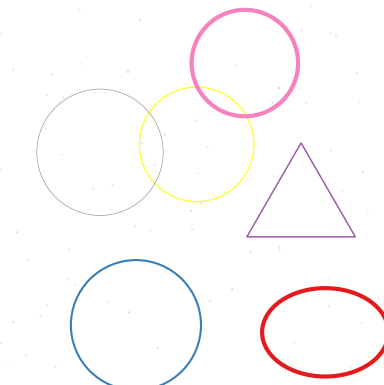[{"shape": "oval", "thickness": 3, "radius": 0.82, "center": [0.845, 0.137]}, {"shape": "circle", "thickness": 1.5, "radius": 0.84, "center": [0.353, 0.156]}, {"shape": "triangle", "thickness": 1, "radius": 0.81, "center": [0.782, 0.466]}, {"shape": "circle", "thickness": 1, "radius": 0.74, "center": [0.511, 0.625]}, {"shape": "circle", "thickness": 3, "radius": 0.69, "center": [0.636, 0.836]}, {"shape": "circle", "thickness": 0.5, "radius": 0.82, "center": [0.26, 0.604]}]